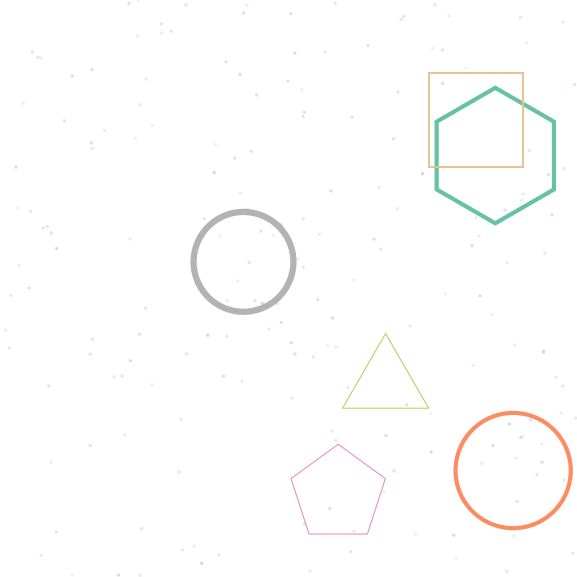[{"shape": "hexagon", "thickness": 2, "radius": 0.59, "center": [0.858, 0.73]}, {"shape": "circle", "thickness": 2, "radius": 0.5, "center": [0.889, 0.184]}, {"shape": "pentagon", "thickness": 0.5, "radius": 0.43, "center": [0.586, 0.144]}, {"shape": "triangle", "thickness": 0.5, "radius": 0.43, "center": [0.668, 0.335]}, {"shape": "square", "thickness": 1, "radius": 0.41, "center": [0.824, 0.791]}, {"shape": "circle", "thickness": 3, "radius": 0.43, "center": [0.422, 0.546]}]